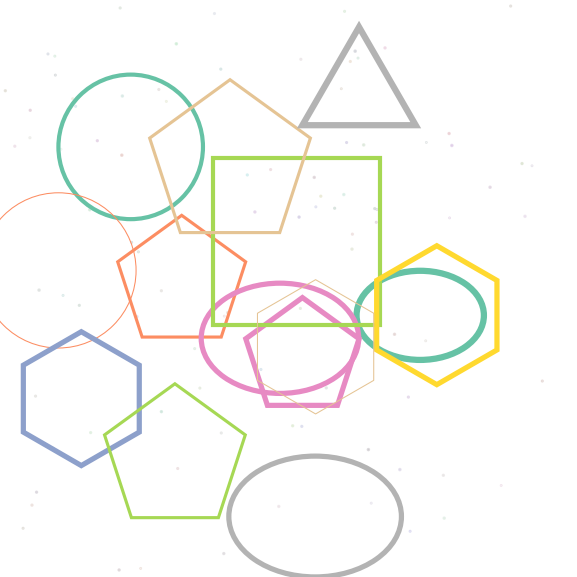[{"shape": "oval", "thickness": 3, "radius": 0.55, "center": [0.728, 0.453]}, {"shape": "circle", "thickness": 2, "radius": 0.63, "center": [0.226, 0.745]}, {"shape": "pentagon", "thickness": 1.5, "radius": 0.58, "center": [0.315, 0.51]}, {"shape": "circle", "thickness": 0.5, "radius": 0.67, "center": [0.101, 0.531]}, {"shape": "hexagon", "thickness": 2.5, "radius": 0.58, "center": [0.141, 0.309]}, {"shape": "pentagon", "thickness": 2.5, "radius": 0.52, "center": [0.524, 0.381]}, {"shape": "oval", "thickness": 2.5, "radius": 0.68, "center": [0.485, 0.413]}, {"shape": "square", "thickness": 2, "radius": 0.72, "center": [0.513, 0.582]}, {"shape": "pentagon", "thickness": 1.5, "radius": 0.64, "center": [0.303, 0.206]}, {"shape": "hexagon", "thickness": 2.5, "radius": 0.6, "center": [0.756, 0.453]}, {"shape": "hexagon", "thickness": 0.5, "radius": 0.58, "center": [0.546, 0.399]}, {"shape": "pentagon", "thickness": 1.5, "radius": 0.73, "center": [0.398, 0.715]}, {"shape": "oval", "thickness": 2.5, "radius": 0.75, "center": [0.546, 0.105]}, {"shape": "triangle", "thickness": 3, "radius": 0.57, "center": [0.622, 0.839]}]